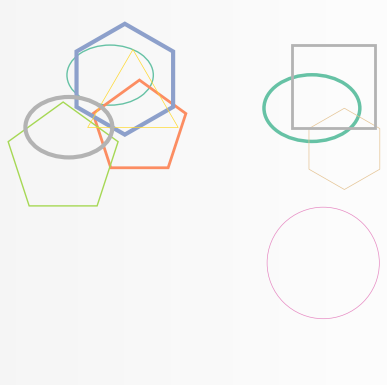[{"shape": "oval", "thickness": 2.5, "radius": 0.62, "center": [0.805, 0.719]}, {"shape": "oval", "thickness": 1, "radius": 0.56, "center": [0.284, 0.805]}, {"shape": "pentagon", "thickness": 2, "radius": 0.63, "center": [0.36, 0.666]}, {"shape": "hexagon", "thickness": 3, "radius": 0.72, "center": [0.322, 0.794]}, {"shape": "circle", "thickness": 0.5, "radius": 0.72, "center": [0.834, 0.317]}, {"shape": "pentagon", "thickness": 1, "radius": 0.75, "center": [0.163, 0.586]}, {"shape": "triangle", "thickness": 0.5, "radius": 0.67, "center": [0.343, 0.736]}, {"shape": "hexagon", "thickness": 0.5, "radius": 0.53, "center": [0.889, 0.613]}, {"shape": "square", "thickness": 2, "radius": 0.54, "center": [0.86, 0.775]}, {"shape": "oval", "thickness": 3, "radius": 0.56, "center": [0.178, 0.67]}]